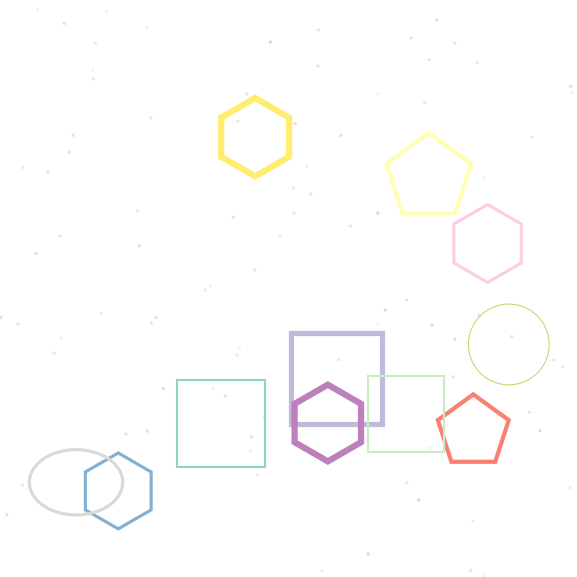[{"shape": "square", "thickness": 1, "radius": 0.38, "center": [0.383, 0.265]}, {"shape": "pentagon", "thickness": 2, "radius": 0.39, "center": [0.743, 0.692]}, {"shape": "square", "thickness": 2.5, "radius": 0.39, "center": [0.583, 0.344]}, {"shape": "pentagon", "thickness": 2, "radius": 0.32, "center": [0.82, 0.252]}, {"shape": "hexagon", "thickness": 1.5, "radius": 0.33, "center": [0.205, 0.149]}, {"shape": "circle", "thickness": 0.5, "radius": 0.35, "center": [0.881, 0.403]}, {"shape": "hexagon", "thickness": 1.5, "radius": 0.34, "center": [0.844, 0.578]}, {"shape": "oval", "thickness": 1.5, "radius": 0.4, "center": [0.132, 0.164]}, {"shape": "hexagon", "thickness": 3, "radius": 0.33, "center": [0.568, 0.267]}, {"shape": "square", "thickness": 1, "radius": 0.33, "center": [0.704, 0.283]}, {"shape": "hexagon", "thickness": 3, "radius": 0.34, "center": [0.442, 0.762]}]